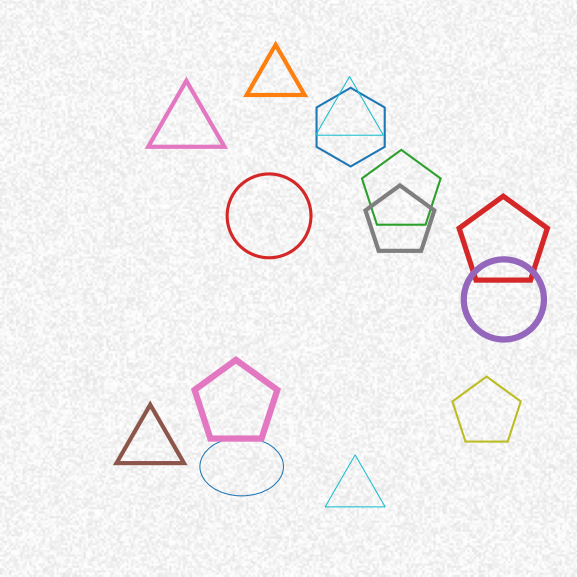[{"shape": "hexagon", "thickness": 1, "radius": 0.34, "center": [0.607, 0.779]}, {"shape": "oval", "thickness": 0.5, "radius": 0.36, "center": [0.418, 0.191]}, {"shape": "triangle", "thickness": 2, "radius": 0.29, "center": [0.477, 0.864]}, {"shape": "pentagon", "thickness": 1, "radius": 0.36, "center": [0.695, 0.668]}, {"shape": "circle", "thickness": 1.5, "radius": 0.36, "center": [0.466, 0.625]}, {"shape": "pentagon", "thickness": 2.5, "radius": 0.4, "center": [0.871, 0.579]}, {"shape": "circle", "thickness": 3, "radius": 0.35, "center": [0.872, 0.481]}, {"shape": "triangle", "thickness": 2, "radius": 0.34, "center": [0.26, 0.231]}, {"shape": "pentagon", "thickness": 3, "radius": 0.38, "center": [0.409, 0.301]}, {"shape": "triangle", "thickness": 2, "radius": 0.38, "center": [0.323, 0.783]}, {"shape": "pentagon", "thickness": 2, "radius": 0.31, "center": [0.692, 0.615]}, {"shape": "pentagon", "thickness": 1, "radius": 0.31, "center": [0.843, 0.285]}, {"shape": "triangle", "thickness": 0.5, "radius": 0.3, "center": [0.615, 0.151]}, {"shape": "triangle", "thickness": 0.5, "radius": 0.34, "center": [0.605, 0.799]}]